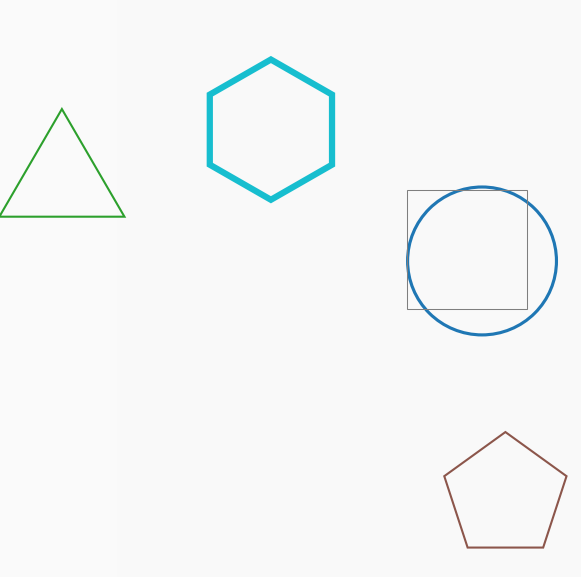[{"shape": "circle", "thickness": 1.5, "radius": 0.64, "center": [0.829, 0.547]}, {"shape": "triangle", "thickness": 1, "radius": 0.62, "center": [0.106, 0.686]}, {"shape": "pentagon", "thickness": 1, "radius": 0.55, "center": [0.87, 0.14]}, {"shape": "square", "thickness": 0.5, "radius": 0.51, "center": [0.803, 0.567]}, {"shape": "hexagon", "thickness": 3, "radius": 0.61, "center": [0.466, 0.775]}]